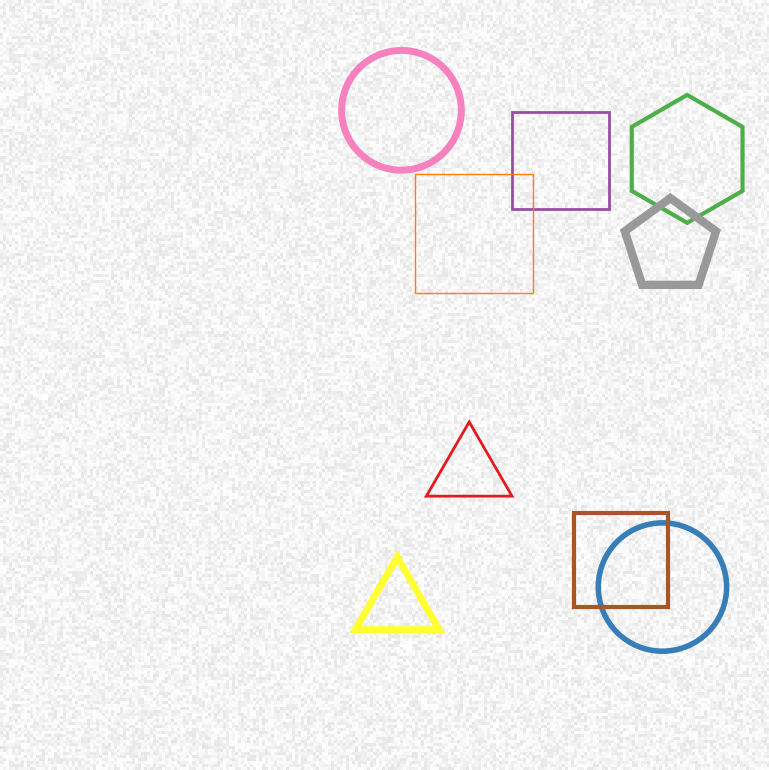[{"shape": "triangle", "thickness": 1, "radius": 0.32, "center": [0.609, 0.388]}, {"shape": "circle", "thickness": 2, "radius": 0.42, "center": [0.86, 0.238]}, {"shape": "hexagon", "thickness": 1.5, "radius": 0.42, "center": [0.892, 0.794]}, {"shape": "square", "thickness": 1, "radius": 0.32, "center": [0.728, 0.791]}, {"shape": "square", "thickness": 0.5, "radius": 0.38, "center": [0.616, 0.697]}, {"shape": "triangle", "thickness": 2.5, "radius": 0.31, "center": [0.516, 0.214]}, {"shape": "square", "thickness": 1.5, "radius": 0.31, "center": [0.806, 0.273]}, {"shape": "circle", "thickness": 2.5, "radius": 0.39, "center": [0.521, 0.857]}, {"shape": "pentagon", "thickness": 3, "radius": 0.31, "center": [0.871, 0.68]}]